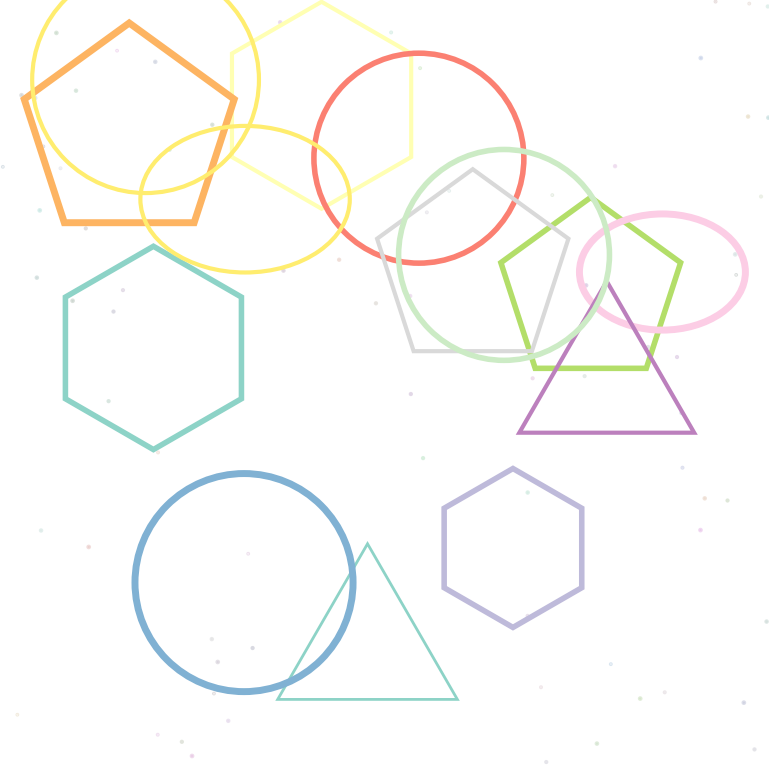[{"shape": "triangle", "thickness": 1, "radius": 0.67, "center": [0.477, 0.159]}, {"shape": "hexagon", "thickness": 2, "radius": 0.66, "center": [0.199, 0.548]}, {"shape": "hexagon", "thickness": 1.5, "radius": 0.67, "center": [0.418, 0.863]}, {"shape": "hexagon", "thickness": 2, "radius": 0.52, "center": [0.666, 0.288]}, {"shape": "circle", "thickness": 2, "radius": 0.68, "center": [0.544, 0.795]}, {"shape": "circle", "thickness": 2.5, "radius": 0.71, "center": [0.317, 0.243]}, {"shape": "pentagon", "thickness": 2.5, "radius": 0.72, "center": [0.168, 0.827]}, {"shape": "pentagon", "thickness": 2, "radius": 0.61, "center": [0.767, 0.621]}, {"shape": "oval", "thickness": 2.5, "radius": 0.54, "center": [0.86, 0.647]}, {"shape": "pentagon", "thickness": 1.5, "radius": 0.65, "center": [0.614, 0.65]}, {"shape": "triangle", "thickness": 1.5, "radius": 0.66, "center": [0.788, 0.504]}, {"shape": "circle", "thickness": 2, "radius": 0.68, "center": [0.655, 0.669]}, {"shape": "circle", "thickness": 1.5, "radius": 0.74, "center": [0.189, 0.897]}, {"shape": "oval", "thickness": 1.5, "radius": 0.68, "center": [0.318, 0.741]}]